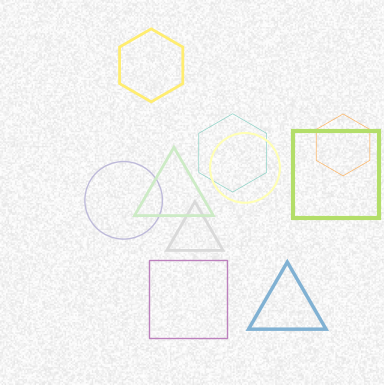[{"shape": "hexagon", "thickness": 0.5, "radius": 0.51, "center": [0.604, 0.603]}, {"shape": "circle", "thickness": 1.5, "radius": 0.45, "center": [0.636, 0.564]}, {"shape": "circle", "thickness": 1, "radius": 0.5, "center": [0.321, 0.48]}, {"shape": "triangle", "thickness": 2.5, "radius": 0.58, "center": [0.746, 0.203]}, {"shape": "hexagon", "thickness": 0.5, "radius": 0.4, "center": [0.891, 0.624]}, {"shape": "square", "thickness": 3, "radius": 0.56, "center": [0.873, 0.546]}, {"shape": "triangle", "thickness": 2, "radius": 0.42, "center": [0.506, 0.392]}, {"shape": "square", "thickness": 1, "radius": 0.51, "center": [0.489, 0.223]}, {"shape": "triangle", "thickness": 2, "radius": 0.59, "center": [0.452, 0.499]}, {"shape": "hexagon", "thickness": 2, "radius": 0.47, "center": [0.393, 0.83]}]